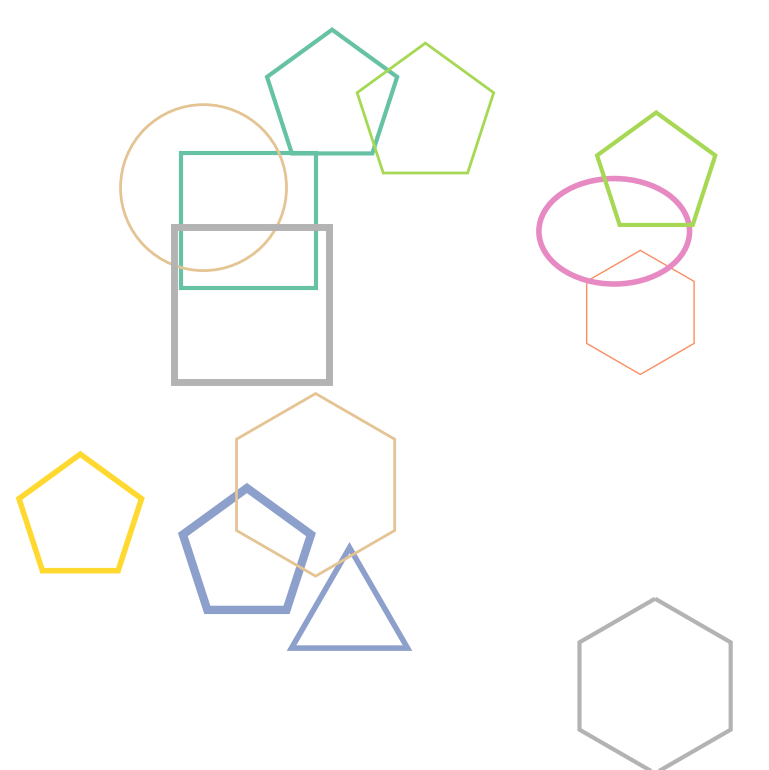[{"shape": "square", "thickness": 1.5, "radius": 0.44, "center": [0.323, 0.713]}, {"shape": "pentagon", "thickness": 1.5, "radius": 0.44, "center": [0.431, 0.873]}, {"shape": "hexagon", "thickness": 0.5, "radius": 0.4, "center": [0.832, 0.594]}, {"shape": "pentagon", "thickness": 3, "radius": 0.44, "center": [0.321, 0.279]}, {"shape": "triangle", "thickness": 2, "radius": 0.44, "center": [0.454, 0.202]}, {"shape": "oval", "thickness": 2, "radius": 0.49, "center": [0.798, 0.7]}, {"shape": "pentagon", "thickness": 1, "radius": 0.47, "center": [0.552, 0.851]}, {"shape": "pentagon", "thickness": 1.5, "radius": 0.4, "center": [0.852, 0.773]}, {"shape": "pentagon", "thickness": 2, "radius": 0.42, "center": [0.104, 0.327]}, {"shape": "circle", "thickness": 1, "radius": 0.54, "center": [0.264, 0.756]}, {"shape": "hexagon", "thickness": 1, "radius": 0.59, "center": [0.41, 0.37]}, {"shape": "hexagon", "thickness": 1.5, "radius": 0.57, "center": [0.851, 0.109]}, {"shape": "square", "thickness": 2.5, "radius": 0.5, "center": [0.327, 0.604]}]